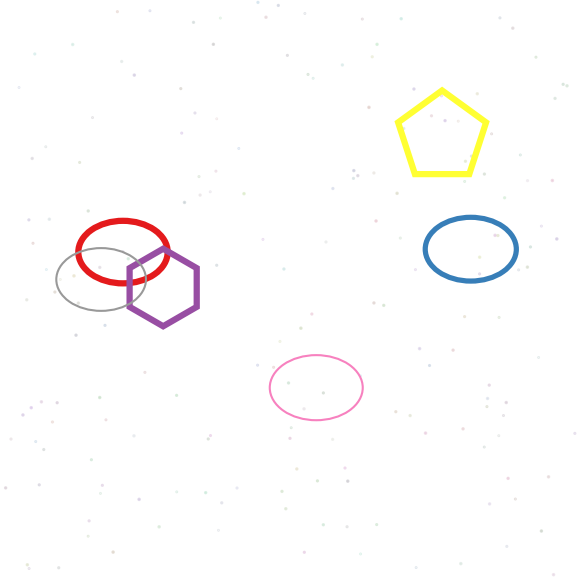[{"shape": "oval", "thickness": 3, "radius": 0.39, "center": [0.213, 0.563]}, {"shape": "oval", "thickness": 2.5, "radius": 0.39, "center": [0.815, 0.568]}, {"shape": "hexagon", "thickness": 3, "radius": 0.34, "center": [0.283, 0.501]}, {"shape": "pentagon", "thickness": 3, "radius": 0.4, "center": [0.766, 0.762]}, {"shape": "oval", "thickness": 1, "radius": 0.4, "center": [0.548, 0.328]}, {"shape": "oval", "thickness": 1, "radius": 0.39, "center": [0.175, 0.515]}]